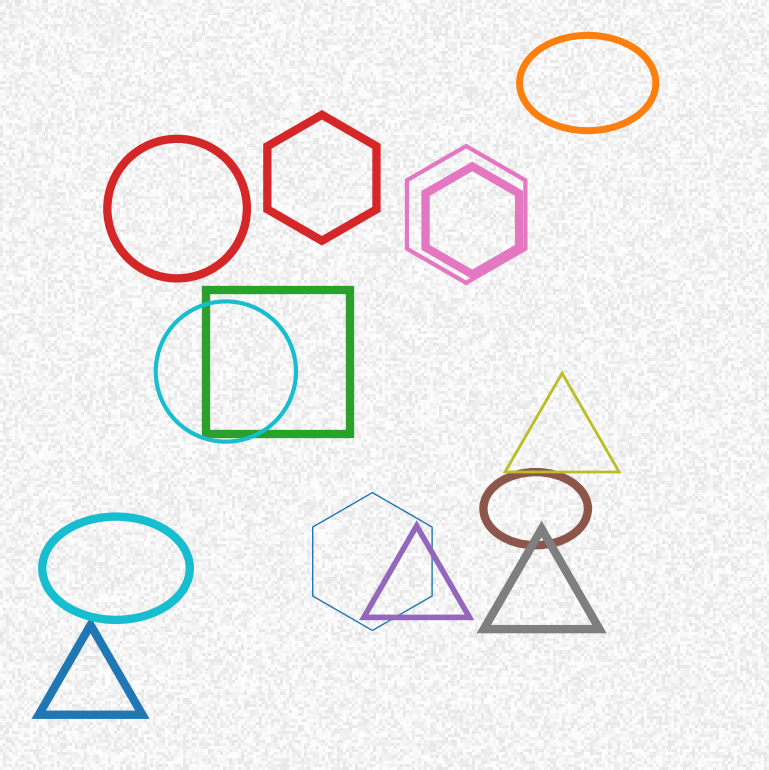[{"shape": "triangle", "thickness": 3, "radius": 0.39, "center": [0.118, 0.111]}, {"shape": "hexagon", "thickness": 0.5, "radius": 0.45, "center": [0.484, 0.271]}, {"shape": "oval", "thickness": 2.5, "radius": 0.44, "center": [0.763, 0.892]}, {"shape": "square", "thickness": 3, "radius": 0.47, "center": [0.361, 0.53]}, {"shape": "hexagon", "thickness": 3, "radius": 0.41, "center": [0.418, 0.769]}, {"shape": "circle", "thickness": 3, "radius": 0.45, "center": [0.23, 0.729]}, {"shape": "triangle", "thickness": 2, "radius": 0.4, "center": [0.541, 0.238]}, {"shape": "oval", "thickness": 3, "radius": 0.34, "center": [0.696, 0.339]}, {"shape": "hexagon", "thickness": 3, "radius": 0.35, "center": [0.613, 0.714]}, {"shape": "hexagon", "thickness": 1.5, "radius": 0.44, "center": [0.605, 0.721]}, {"shape": "triangle", "thickness": 3, "radius": 0.43, "center": [0.703, 0.226]}, {"shape": "triangle", "thickness": 1, "radius": 0.43, "center": [0.73, 0.43]}, {"shape": "oval", "thickness": 3, "radius": 0.48, "center": [0.151, 0.262]}, {"shape": "circle", "thickness": 1.5, "radius": 0.46, "center": [0.293, 0.517]}]